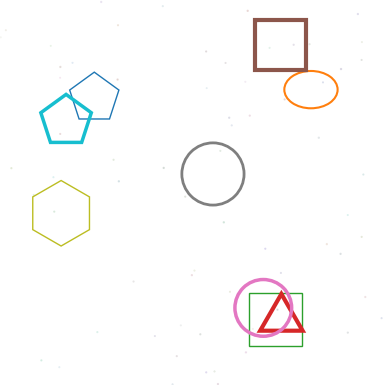[{"shape": "pentagon", "thickness": 1, "radius": 0.34, "center": [0.245, 0.745]}, {"shape": "oval", "thickness": 1.5, "radius": 0.35, "center": [0.808, 0.767]}, {"shape": "square", "thickness": 1, "radius": 0.34, "center": [0.715, 0.171]}, {"shape": "triangle", "thickness": 3, "radius": 0.32, "center": [0.731, 0.173]}, {"shape": "square", "thickness": 3, "radius": 0.33, "center": [0.728, 0.883]}, {"shape": "circle", "thickness": 2.5, "radius": 0.37, "center": [0.684, 0.2]}, {"shape": "circle", "thickness": 2, "radius": 0.4, "center": [0.553, 0.548]}, {"shape": "hexagon", "thickness": 1, "radius": 0.43, "center": [0.159, 0.446]}, {"shape": "pentagon", "thickness": 2.5, "radius": 0.34, "center": [0.172, 0.686]}]